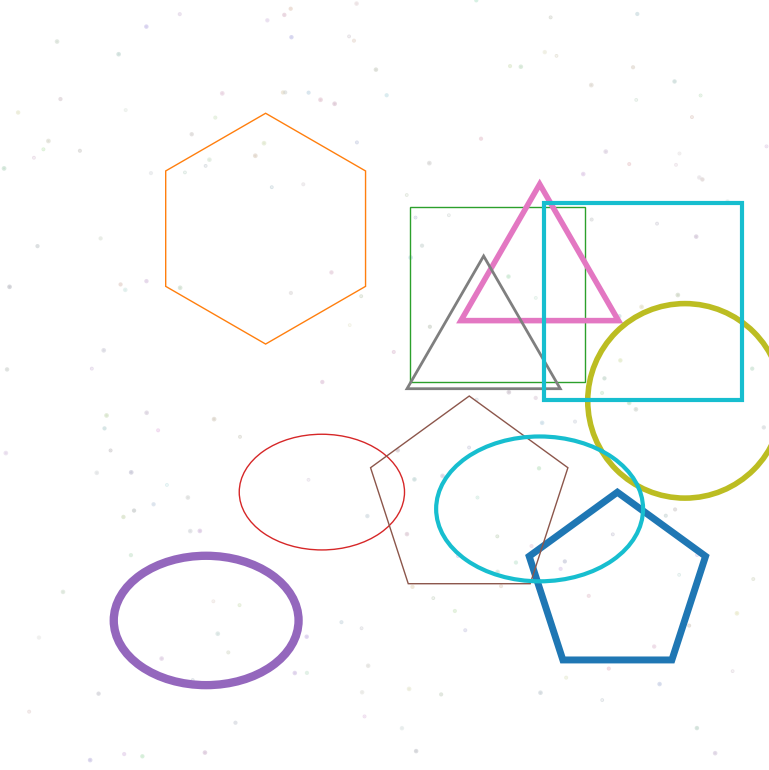[{"shape": "pentagon", "thickness": 2.5, "radius": 0.6, "center": [0.802, 0.24]}, {"shape": "hexagon", "thickness": 0.5, "radius": 0.75, "center": [0.345, 0.703]}, {"shape": "square", "thickness": 0.5, "radius": 0.57, "center": [0.647, 0.617]}, {"shape": "oval", "thickness": 0.5, "radius": 0.54, "center": [0.418, 0.361]}, {"shape": "oval", "thickness": 3, "radius": 0.6, "center": [0.268, 0.194]}, {"shape": "pentagon", "thickness": 0.5, "radius": 0.67, "center": [0.609, 0.351]}, {"shape": "triangle", "thickness": 2, "radius": 0.59, "center": [0.701, 0.643]}, {"shape": "triangle", "thickness": 1, "radius": 0.57, "center": [0.628, 0.553]}, {"shape": "circle", "thickness": 2, "radius": 0.63, "center": [0.89, 0.479]}, {"shape": "square", "thickness": 1.5, "radius": 0.64, "center": [0.835, 0.608]}, {"shape": "oval", "thickness": 1.5, "radius": 0.67, "center": [0.701, 0.339]}]